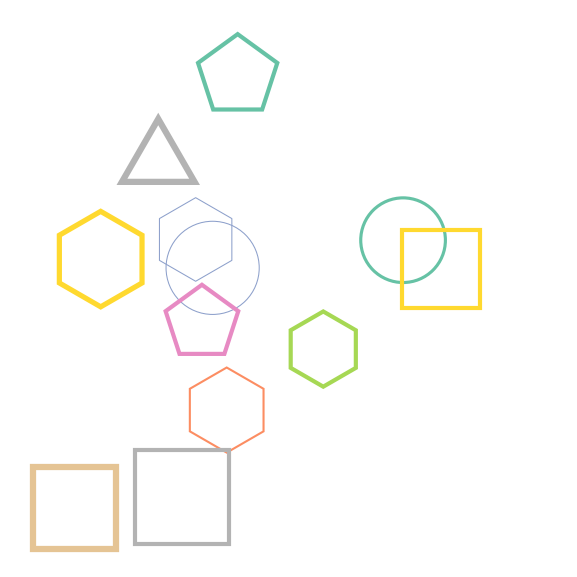[{"shape": "circle", "thickness": 1.5, "radius": 0.37, "center": [0.698, 0.583]}, {"shape": "pentagon", "thickness": 2, "radius": 0.36, "center": [0.412, 0.868]}, {"shape": "hexagon", "thickness": 1, "radius": 0.37, "center": [0.393, 0.289]}, {"shape": "hexagon", "thickness": 0.5, "radius": 0.36, "center": [0.339, 0.584]}, {"shape": "circle", "thickness": 0.5, "radius": 0.4, "center": [0.368, 0.535]}, {"shape": "pentagon", "thickness": 2, "radius": 0.33, "center": [0.35, 0.44]}, {"shape": "hexagon", "thickness": 2, "radius": 0.33, "center": [0.56, 0.395]}, {"shape": "square", "thickness": 2, "radius": 0.34, "center": [0.764, 0.533]}, {"shape": "hexagon", "thickness": 2.5, "radius": 0.41, "center": [0.174, 0.55]}, {"shape": "square", "thickness": 3, "radius": 0.36, "center": [0.129, 0.12]}, {"shape": "triangle", "thickness": 3, "radius": 0.36, "center": [0.274, 0.721]}, {"shape": "square", "thickness": 2, "radius": 0.41, "center": [0.315, 0.138]}]